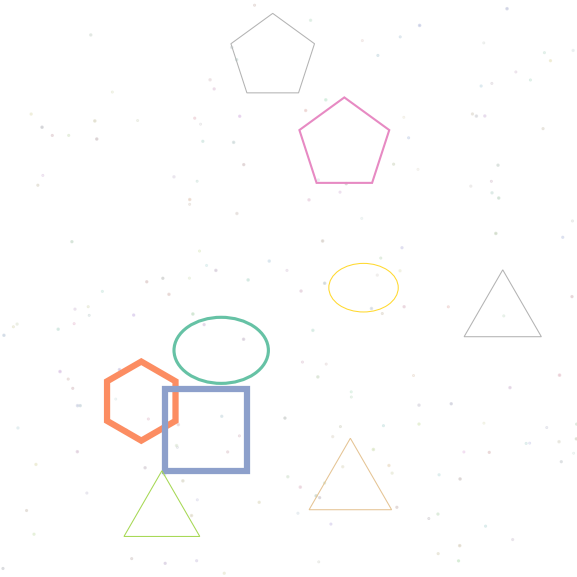[{"shape": "oval", "thickness": 1.5, "radius": 0.41, "center": [0.383, 0.392]}, {"shape": "hexagon", "thickness": 3, "radius": 0.34, "center": [0.245, 0.305]}, {"shape": "square", "thickness": 3, "radius": 0.35, "center": [0.357, 0.255]}, {"shape": "pentagon", "thickness": 1, "radius": 0.41, "center": [0.596, 0.749]}, {"shape": "triangle", "thickness": 0.5, "radius": 0.38, "center": [0.28, 0.108]}, {"shape": "oval", "thickness": 0.5, "radius": 0.3, "center": [0.629, 0.501]}, {"shape": "triangle", "thickness": 0.5, "radius": 0.41, "center": [0.607, 0.158]}, {"shape": "triangle", "thickness": 0.5, "radius": 0.39, "center": [0.871, 0.455]}, {"shape": "pentagon", "thickness": 0.5, "radius": 0.38, "center": [0.472, 0.9]}]